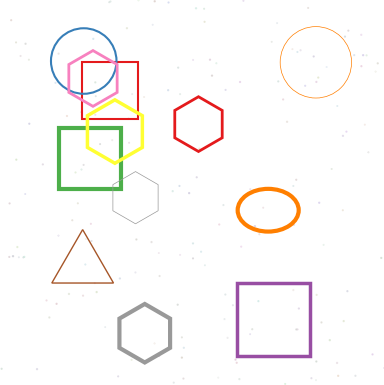[{"shape": "square", "thickness": 1.5, "radius": 0.37, "center": [0.286, 0.766]}, {"shape": "hexagon", "thickness": 2, "radius": 0.36, "center": [0.516, 0.678]}, {"shape": "circle", "thickness": 1.5, "radius": 0.43, "center": [0.217, 0.842]}, {"shape": "square", "thickness": 3, "radius": 0.4, "center": [0.234, 0.589]}, {"shape": "square", "thickness": 2.5, "radius": 0.47, "center": [0.71, 0.17]}, {"shape": "circle", "thickness": 0.5, "radius": 0.46, "center": [0.82, 0.838]}, {"shape": "oval", "thickness": 3, "radius": 0.4, "center": [0.697, 0.454]}, {"shape": "hexagon", "thickness": 2.5, "radius": 0.41, "center": [0.298, 0.658]}, {"shape": "triangle", "thickness": 1, "radius": 0.46, "center": [0.215, 0.311]}, {"shape": "hexagon", "thickness": 2, "radius": 0.36, "center": [0.242, 0.796]}, {"shape": "hexagon", "thickness": 3, "radius": 0.38, "center": [0.376, 0.134]}, {"shape": "hexagon", "thickness": 0.5, "radius": 0.34, "center": [0.352, 0.487]}]